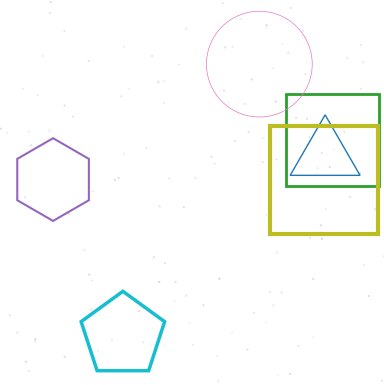[{"shape": "triangle", "thickness": 1, "radius": 0.52, "center": [0.844, 0.597]}, {"shape": "square", "thickness": 2, "radius": 0.6, "center": [0.863, 0.636]}, {"shape": "hexagon", "thickness": 1.5, "radius": 0.54, "center": [0.138, 0.534]}, {"shape": "circle", "thickness": 0.5, "radius": 0.69, "center": [0.674, 0.833]}, {"shape": "square", "thickness": 3, "radius": 0.7, "center": [0.842, 0.533]}, {"shape": "pentagon", "thickness": 2.5, "radius": 0.57, "center": [0.319, 0.129]}]